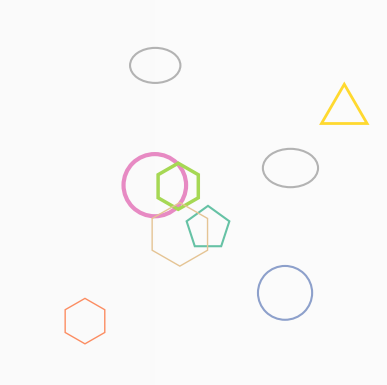[{"shape": "pentagon", "thickness": 1.5, "radius": 0.29, "center": [0.537, 0.407]}, {"shape": "hexagon", "thickness": 1, "radius": 0.3, "center": [0.219, 0.166]}, {"shape": "circle", "thickness": 1.5, "radius": 0.35, "center": [0.736, 0.239]}, {"shape": "circle", "thickness": 3, "radius": 0.4, "center": [0.4, 0.519]}, {"shape": "hexagon", "thickness": 2.5, "radius": 0.3, "center": [0.46, 0.516]}, {"shape": "triangle", "thickness": 2, "radius": 0.34, "center": [0.888, 0.713]}, {"shape": "hexagon", "thickness": 1, "radius": 0.41, "center": [0.464, 0.391]}, {"shape": "oval", "thickness": 1.5, "radius": 0.32, "center": [0.401, 0.83]}, {"shape": "oval", "thickness": 1.5, "radius": 0.36, "center": [0.75, 0.564]}]